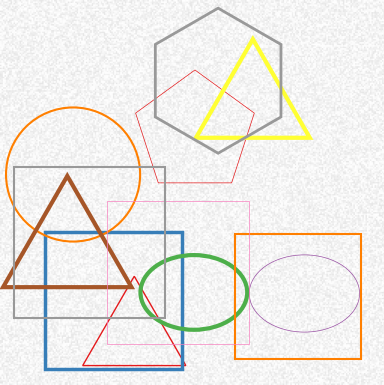[{"shape": "pentagon", "thickness": 0.5, "radius": 0.81, "center": [0.506, 0.656]}, {"shape": "triangle", "thickness": 1, "radius": 0.77, "center": [0.349, 0.128]}, {"shape": "square", "thickness": 2.5, "radius": 0.89, "center": [0.295, 0.219]}, {"shape": "oval", "thickness": 3, "radius": 0.69, "center": [0.503, 0.24]}, {"shape": "oval", "thickness": 0.5, "radius": 0.72, "center": [0.791, 0.238]}, {"shape": "circle", "thickness": 1.5, "radius": 0.87, "center": [0.19, 0.547]}, {"shape": "square", "thickness": 1.5, "radius": 0.82, "center": [0.774, 0.23]}, {"shape": "triangle", "thickness": 3, "radius": 0.85, "center": [0.657, 0.728]}, {"shape": "triangle", "thickness": 3, "radius": 0.96, "center": [0.175, 0.35]}, {"shape": "square", "thickness": 0.5, "radius": 0.93, "center": [0.463, 0.293]}, {"shape": "square", "thickness": 1.5, "radius": 0.98, "center": [0.233, 0.37]}, {"shape": "hexagon", "thickness": 2, "radius": 0.94, "center": [0.567, 0.79]}]